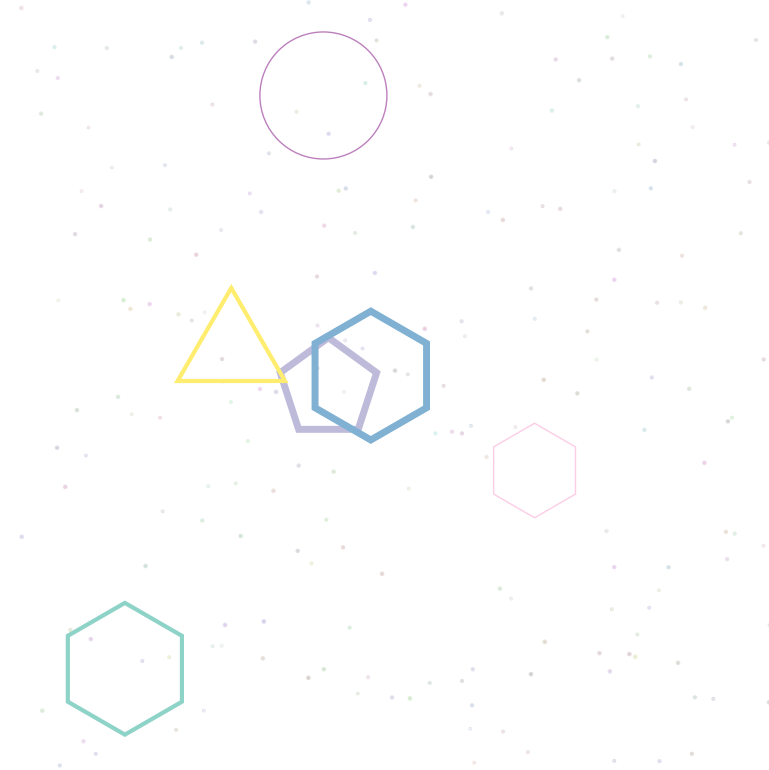[{"shape": "hexagon", "thickness": 1.5, "radius": 0.43, "center": [0.162, 0.131]}, {"shape": "pentagon", "thickness": 2.5, "radius": 0.33, "center": [0.427, 0.496]}, {"shape": "hexagon", "thickness": 2.5, "radius": 0.42, "center": [0.482, 0.512]}, {"shape": "hexagon", "thickness": 0.5, "radius": 0.31, "center": [0.694, 0.389]}, {"shape": "circle", "thickness": 0.5, "radius": 0.41, "center": [0.42, 0.876]}, {"shape": "triangle", "thickness": 1.5, "radius": 0.4, "center": [0.3, 0.545]}]